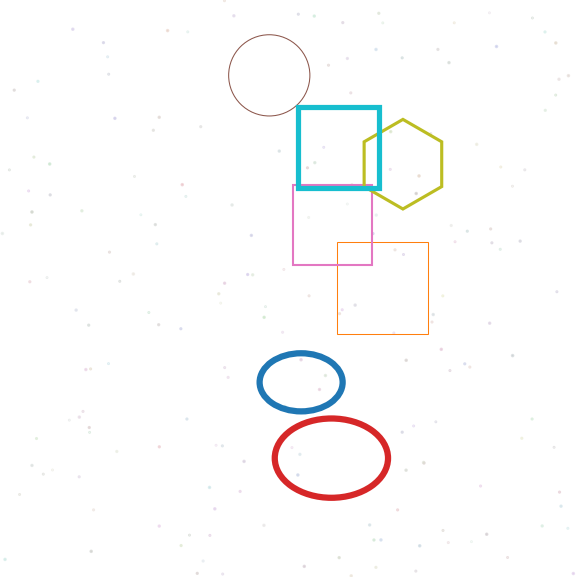[{"shape": "oval", "thickness": 3, "radius": 0.36, "center": [0.521, 0.337]}, {"shape": "square", "thickness": 0.5, "radius": 0.4, "center": [0.663, 0.5]}, {"shape": "oval", "thickness": 3, "radius": 0.49, "center": [0.574, 0.206]}, {"shape": "circle", "thickness": 0.5, "radius": 0.35, "center": [0.466, 0.869]}, {"shape": "square", "thickness": 1, "radius": 0.34, "center": [0.576, 0.61]}, {"shape": "hexagon", "thickness": 1.5, "radius": 0.39, "center": [0.698, 0.715]}, {"shape": "square", "thickness": 2.5, "radius": 0.35, "center": [0.586, 0.743]}]